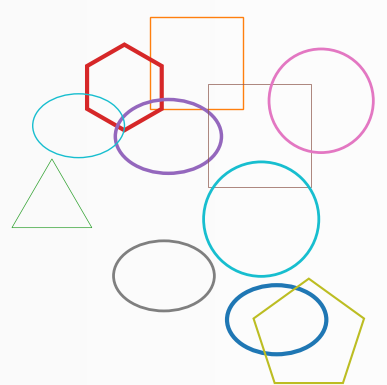[{"shape": "oval", "thickness": 3, "radius": 0.64, "center": [0.714, 0.17]}, {"shape": "square", "thickness": 1, "radius": 0.6, "center": [0.506, 0.836]}, {"shape": "triangle", "thickness": 0.5, "radius": 0.6, "center": [0.134, 0.468]}, {"shape": "hexagon", "thickness": 3, "radius": 0.56, "center": [0.321, 0.773]}, {"shape": "oval", "thickness": 2.5, "radius": 0.68, "center": [0.435, 0.646]}, {"shape": "square", "thickness": 0.5, "radius": 0.67, "center": [0.669, 0.648]}, {"shape": "circle", "thickness": 2, "radius": 0.67, "center": [0.829, 0.738]}, {"shape": "oval", "thickness": 2, "radius": 0.65, "center": [0.423, 0.283]}, {"shape": "pentagon", "thickness": 1.5, "radius": 0.75, "center": [0.797, 0.126]}, {"shape": "circle", "thickness": 2, "radius": 0.74, "center": [0.674, 0.431]}, {"shape": "oval", "thickness": 1, "radius": 0.59, "center": [0.203, 0.673]}]